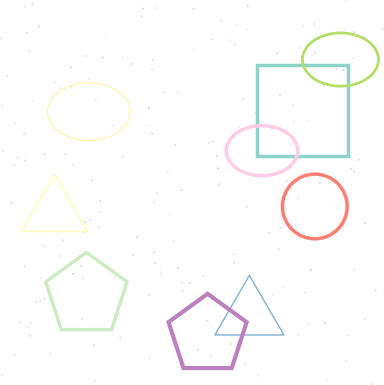[{"shape": "square", "thickness": 2.5, "radius": 0.59, "center": [0.785, 0.713]}, {"shape": "triangle", "thickness": 1, "radius": 0.5, "center": [0.142, 0.448]}, {"shape": "circle", "thickness": 2.5, "radius": 0.42, "center": [0.818, 0.464]}, {"shape": "triangle", "thickness": 1, "radius": 0.52, "center": [0.648, 0.182]}, {"shape": "oval", "thickness": 2, "radius": 0.49, "center": [0.884, 0.845]}, {"shape": "oval", "thickness": 2.5, "radius": 0.46, "center": [0.681, 0.609]}, {"shape": "pentagon", "thickness": 3, "radius": 0.53, "center": [0.539, 0.13]}, {"shape": "pentagon", "thickness": 2.5, "radius": 0.55, "center": [0.224, 0.234]}, {"shape": "oval", "thickness": 0.5, "radius": 0.54, "center": [0.231, 0.71]}]